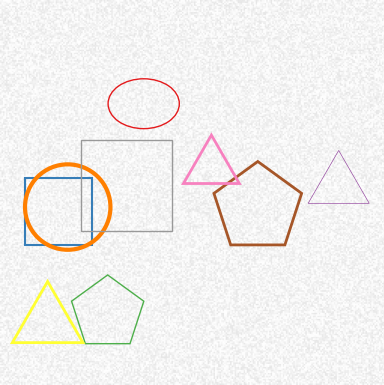[{"shape": "oval", "thickness": 1, "radius": 0.46, "center": [0.373, 0.731]}, {"shape": "square", "thickness": 1.5, "radius": 0.43, "center": [0.151, 0.45]}, {"shape": "pentagon", "thickness": 1, "radius": 0.49, "center": [0.28, 0.187]}, {"shape": "triangle", "thickness": 0.5, "radius": 0.46, "center": [0.88, 0.518]}, {"shape": "circle", "thickness": 3, "radius": 0.55, "center": [0.176, 0.462]}, {"shape": "triangle", "thickness": 2, "radius": 0.53, "center": [0.124, 0.163]}, {"shape": "pentagon", "thickness": 2, "radius": 0.6, "center": [0.67, 0.461]}, {"shape": "triangle", "thickness": 2, "radius": 0.42, "center": [0.549, 0.565]}, {"shape": "square", "thickness": 1, "radius": 0.59, "center": [0.329, 0.518]}]